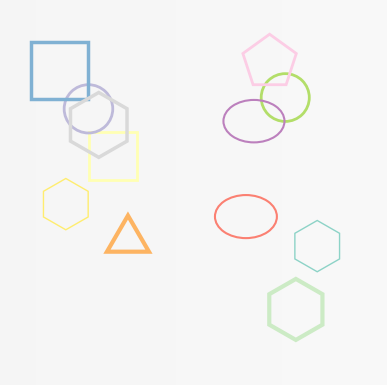[{"shape": "hexagon", "thickness": 1, "radius": 0.33, "center": [0.819, 0.361]}, {"shape": "square", "thickness": 2, "radius": 0.31, "center": [0.291, 0.595]}, {"shape": "circle", "thickness": 2, "radius": 0.31, "center": [0.228, 0.717]}, {"shape": "oval", "thickness": 1.5, "radius": 0.4, "center": [0.635, 0.437]}, {"shape": "square", "thickness": 2.5, "radius": 0.37, "center": [0.154, 0.818]}, {"shape": "triangle", "thickness": 3, "radius": 0.31, "center": [0.33, 0.378]}, {"shape": "circle", "thickness": 2, "radius": 0.31, "center": [0.736, 0.747]}, {"shape": "pentagon", "thickness": 2, "radius": 0.36, "center": [0.696, 0.839]}, {"shape": "hexagon", "thickness": 2.5, "radius": 0.42, "center": [0.255, 0.676]}, {"shape": "oval", "thickness": 1.5, "radius": 0.39, "center": [0.655, 0.685]}, {"shape": "hexagon", "thickness": 3, "radius": 0.4, "center": [0.764, 0.196]}, {"shape": "hexagon", "thickness": 1, "radius": 0.33, "center": [0.17, 0.47]}]